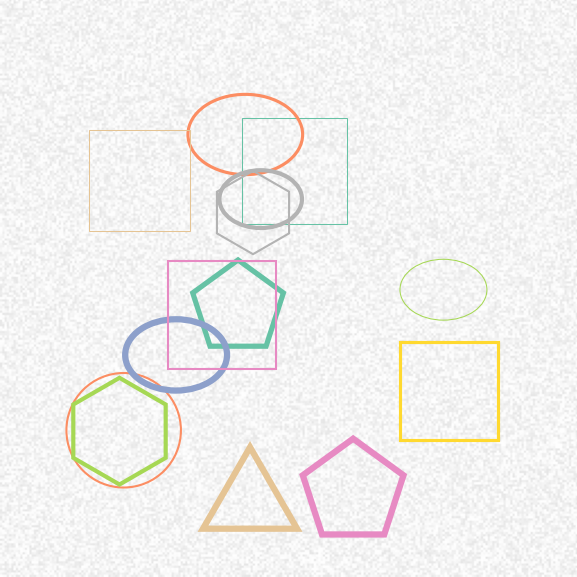[{"shape": "square", "thickness": 0.5, "radius": 0.46, "center": [0.51, 0.703]}, {"shape": "pentagon", "thickness": 2.5, "radius": 0.41, "center": [0.412, 0.466]}, {"shape": "oval", "thickness": 1.5, "radius": 0.5, "center": [0.425, 0.766]}, {"shape": "circle", "thickness": 1, "radius": 0.5, "center": [0.214, 0.254]}, {"shape": "oval", "thickness": 3, "radius": 0.44, "center": [0.305, 0.385]}, {"shape": "pentagon", "thickness": 3, "radius": 0.46, "center": [0.611, 0.148]}, {"shape": "square", "thickness": 1, "radius": 0.47, "center": [0.384, 0.453]}, {"shape": "oval", "thickness": 0.5, "radius": 0.38, "center": [0.768, 0.497]}, {"shape": "hexagon", "thickness": 2, "radius": 0.46, "center": [0.207, 0.253]}, {"shape": "square", "thickness": 1.5, "radius": 0.43, "center": [0.778, 0.322]}, {"shape": "triangle", "thickness": 3, "radius": 0.47, "center": [0.433, 0.131]}, {"shape": "square", "thickness": 0.5, "radius": 0.44, "center": [0.241, 0.687]}, {"shape": "hexagon", "thickness": 1, "radius": 0.36, "center": [0.438, 0.631]}, {"shape": "oval", "thickness": 2, "radius": 0.36, "center": [0.451, 0.654]}]